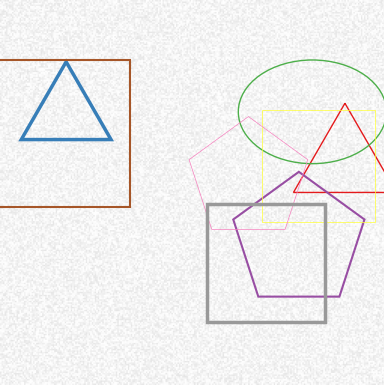[{"shape": "triangle", "thickness": 1, "radius": 0.77, "center": [0.896, 0.577]}, {"shape": "triangle", "thickness": 2.5, "radius": 0.67, "center": [0.172, 0.705]}, {"shape": "oval", "thickness": 1, "radius": 0.96, "center": [0.811, 0.71]}, {"shape": "pentagon", "thickness": 1.5, "radius": 0.9, "center": [0.776, 0.375]}, {"shape": "square", "thickness": 0.5, "radius": 0.73, "center": [0.827, 0.569]}, {"shape": "square", "thickness": 1.5, "radius": 0.95, "center": [0.148, 0.653]}, {"shape": "pentagon", "thickness": 0.5, "radius": 0.81, "center": [0.645, 0.535]}, {"shape": "square", "thickness": 2.5, "radius": 0.77, "center": [0.691, 0.316]}]